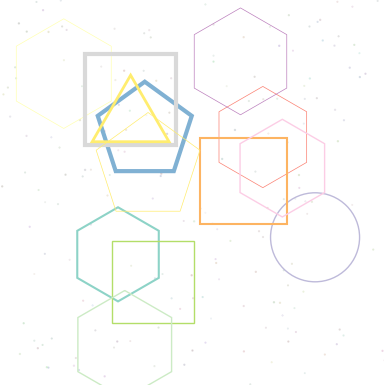[{"shape": "hexagon", "thickness": 1.5, "radius": 0.61, "center": [0.307, 0.339]}, {"shape": "hexagon", "thickness": 0.5, "radius": 0.71, "center": [0.166, 0.809]}, {"shape": "circle", "thickness": 1, "radius": 0.58, "center": [0.818, 0.384]}, {"shape": "hexagon", "thickness": 0.5, "radius": 0.66, "center": [0.683, 0.644]}, {"shape": "pentagon", "thickness": 3, "radius": 0.64, "center": [0.376, 0.659]}, {"shape": "square", "thickness": 1.5, "radius": 0.56, "center": [0.632, 0.53]}, {"shape": "square", "thickness": 1, "radius": 0.53, "center": [0.397, 0.267]}, {"shape": "hexagon", "thickness": 1, "radius": 0.63, "center": [0.733, 0.563]}, {"shape": "square", "thickness": 3, "radius": 0.59, "center": [0.338, 0.742]}, {"shape": "hexagon", "thickness": 0.5, "radius": 0.69, "center": [0.625, 0.841]}, {"shape": "hexagon", "thickness": 1, "radius": 0.7, "center": [0.324, 0.105]}, {"shape": "triangle", "thickness": 2, "radius": 0.58, "center": [0.339, 0.689]}, {"shape": "pentagon", "thickness": 0.5, "radius": 0.71, "center": [0.385, 0.566]}]